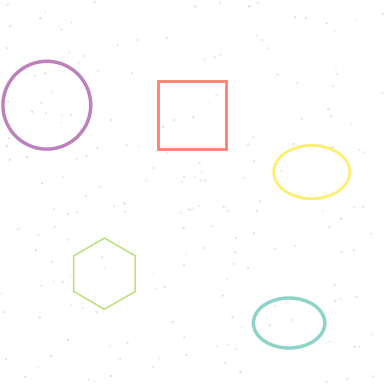[{"shape": "oval", "thickness": 2.5, "radius": 0.46, "center": [0.751, 0.161]}, {"shape": "square", "thickness": 2, "radius": 0.44, "center": [0.498, 0.7]}, {"shape": "hexagon", "thickness": 1, "radius": 0.46, "center": [0.271, 0.289]}, {"shape": "circle", "thickness": 2.5, "radius": 0.57, "center": [0.122, 0.727]}, {"shape": "oval", "thickness": 2, "radius": 0.49, "center": [0.81, 0.553]}]